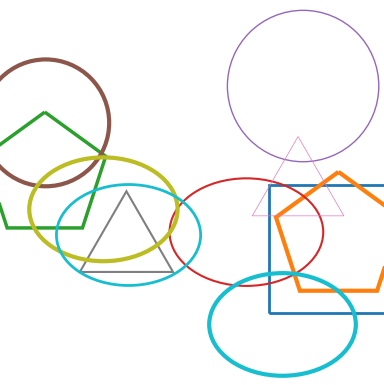[{"shape": "square", "thickness": 2, "radius": 0.83, "center": [0.866, 0.353]}, {"shape": "pentagon", "thickness": 3, "radius": 0.85, "center": [0.879, 0.383]}, {"shape": "pentagon", "thickness": 2.5, "radius": 0.83, "center": [0.116, 0.543]}, {"shape": "oval", "thickness": 1.5, "radius": 1.0, "center": [0.64, 0.397]}, {"shape": "circle", "thickness": 1, "radius": 0.98, "center": [0.787, 0.777]}, {"shape": "circle", "thickness": 3, "radius": 0.82, "center": [0.119, 0.681]}, {"shape": "triangle", "thickness": 0.5, "radius": 0.69, "center": [0.774, 0.508]}, {"shape": "triangle", "thickness": 1.5, "radius": 0.7, "center": [0.328, 0.363]}, {"shape": "oval", "thickness": 3, "radius": 0.96, "center": [0.269, 0.456]}, {"shape": "oval", "thickness": 3, "radius": 0.95, "center": [0.734, 0.157]}, {"shape": "oval", "thickness": 2, "radius": 0.94, "center": [0.334, 0.39]}]